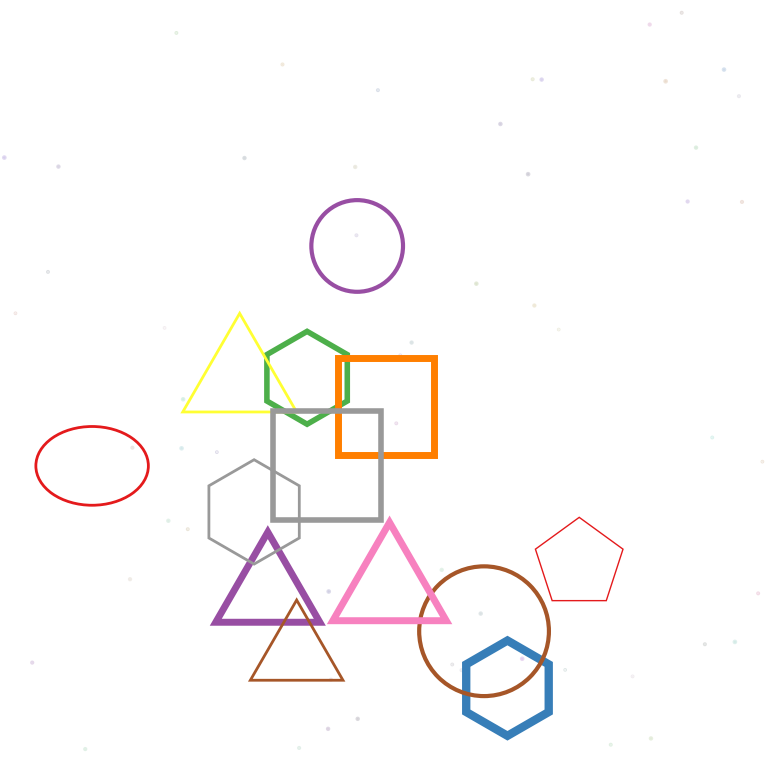[{"shape": "pentagon", "thickness": 0.5, "radius": 0.3, "center": [0.752, 0.268]}, {"shape": "oval", "thickness": 1, "radius": 0.37, "center": [0.12, 0.395]}, {"shape": "hexagon", "thickness": 3, "radius": 0.31, "center": [0.659, 0.106]}, {"shape": "hexagon", "thickness": 2, "radius": 0.3, "center": [0.399, 0.509]}, {"shape": "triangle", "thickness": 2.5, "radius": 0.39, "center": [0.348, 0.231]}, {"shape": "circle", "thickness": 1.5, "radius": 0.3, "center": [0.464, 0.681]}, {"shape": "square", "thickness": 2.5, "radius": 0.31, "center": [0.502, 0.472]}, {"shape": "triangle", "thickness": 1, "radius": 0.43, "center": [0.311, 0.508]}, {"shape": "circle", "thickness": 1.5, "radius": 0.42, "center": [0.629, 0.18]}, {"shape": "triangle", "thickness": 1, "radius": 0.35, "center": [0.385, 0.151]}, {"shape": "triangle", "thickness": 2.5, "radius": 0.43, "center": [0.506, 0.236]}, {"shape": "square", "thickness": 2, "radius": 0.35, "center": [0.425, 0.396]}, {"shape": "hexagon", "thickness": 1, "radius": 0.34, "center": [0.33, 0.335]}]